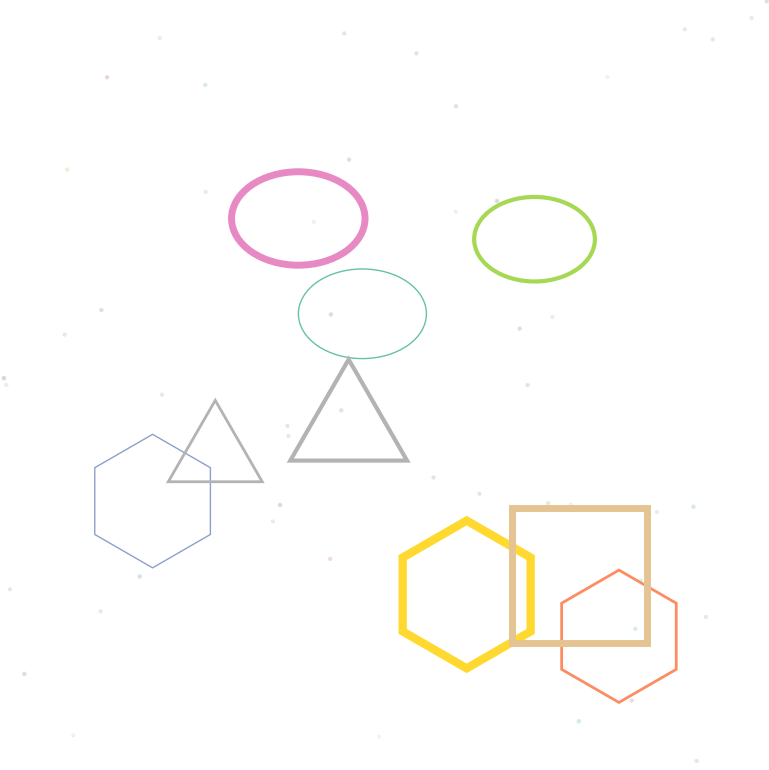[{"shape": "oval", "thickness": 0.5, "radius": 0.42, "center": [0.471, 0.592]}, {"shape": "hexagon", "thickness": 1, "radius": 0.43, "center": [0.804, 0.174]}, {"shape": "hexagon", "thickness": 0.5, "radius": 0.43, "center": [0.198, 0.349]}, {"shape": "oval", "thickness": 2.5, "radius": 0.43, "center": [0.387, 0.716]}, {"shape": "oval", "thickness": 1.5, "radius": 0.39, "center": [0.694, 0.689]}, {"shape": "hexagon", "thickness": 3, "radius": 0.48, "center": [0.606, 0.228]}, {"shape": "square", "thickness": 2.5, "radius": 0.44, "center": [0.753, 0.252]}, {"shape": "triangle", "thickness": 1.5, "radius": 0.44, "center": [0.453, 0.446]}, {"shape": "triangle", "thickness": 1, "radius": 0.35, "center": [0.28, 0.41]}]